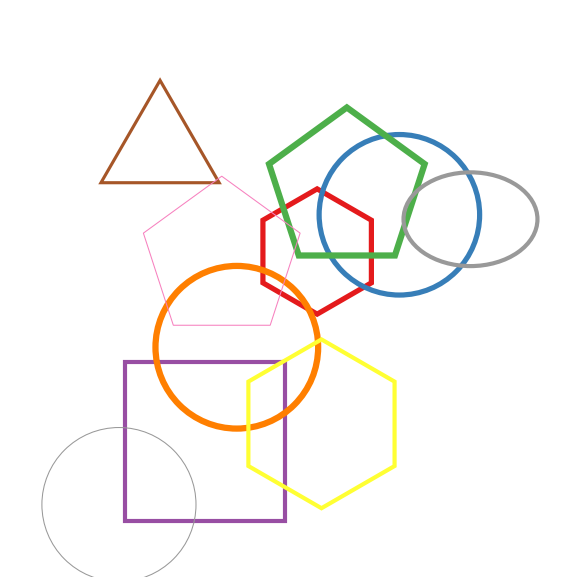[{"shape": "hexagon", "thickness": 2.5, "radius": 0.54, "center": [0.549, 0.564]}, {"shape": "circle", "thickness": 2.5, "radius": 0.69, "center": [0.692, 0.627]}, {"shape": "pentagon", "thickness": 3, "radius": 0.71, "center": [0.601, 0.671]}, {"shape": "square", "thickness": 2, "radius": 0.69, "center": [0.355, 0.234]}, {"shape": "circle", "thickness": 3, "radius": 0.7, "center": [0.41, 0.398]}, {"shape": "hexagon", "thickness": 2, "radius": 0.73, "center": [0.557, 0.265]}, {"shape": "triangle", "thickness": 1.5, "radius": 0.59, "center": [0.277, 0.742]}, {"shape": "pentagon", "thickness": 0.5, "radius": 0.71, "center": [0.384, 0.551]}, {"shape": "circle", "thickness": 0.5, "radius": 0.67, "center": [0.206, 0.125]}, {"shape": "oval", "thickness": 2, "radius": 0.58, "center": [0.815, 0.62]}]